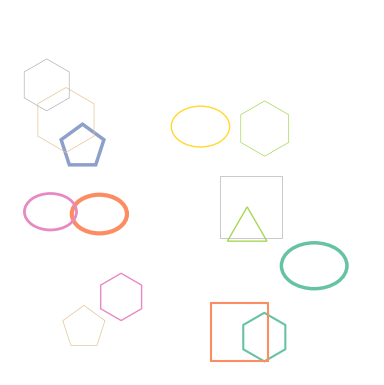[{"shape": "oval", "thickness": 2.5, "radius": 0.43, "center": [0.816, 0.31]}, {"shape": "hexagon", "thickness": 1.5, "radius": 0.32, "center": [0.687, 0.124]}, {"shape": "square", "thickness": 1.5, "radius": 0.37, "center": [0.622, 0.138]}, {"shape": "oval", "thickness": 3, "radius": 0.36, "center": [0.258, 0.444]}, {"shape": "pentagon", "thickness": 2.5, "radius": 0.29, "center": [0.214, 0.619]}, {"shape": "oval", "thickness": 2, "radius": 0.34, "center": [0.131, 0.45]}, {"shape": "hexagon", "thickness": 1, "radius": 0.31, "center": [0.315, 0.229]}, {"shape": "triangle", "thickness": 1, "radius": 0.3, "center": [0.642, 0.403]}, {"shape": "hexagon", "thickness": 0.5, "radius": 0.36, "center": [0.688, 0.666]}, {"shape": "oval", "thickness": 1, "radius": 0.38, "center": [0.521, 0.671]}, {"shape": "hexagon", "thickness": 0.5, "radius": 0.42, "center": [0.171, 0.688]}, {"shape": "pentagon", "thickness": 0.5, "radius": 0.29, "center": [0.218, 0.149]}, {"shape": "square", "thickness": 0.5, "radius": 0.4, "center": [0.651, 0.463]}, {"shape": "hexagon", "thickness": 0.5, "radius": 0.34, "center": [0.121, 0.779]}]